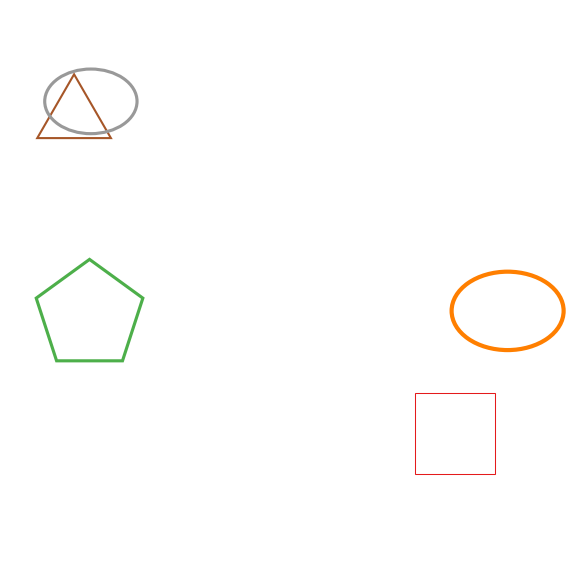[{"shape": "square", "thickness": 0.5, "radius": 0.35, "center": [0.788, 0.248]}, {"shape": "pentagon", "thickness": 1.5, "radius": 0.49, "center": [0.155, 0.453]}, {"shape": "oval", "thickness": 2, "radius": 0.48, "center": [0.879, 0.461]}, {"shape": "triangle", "thickness": 1, "radius": 0.37, "center": [0.128, 0.797]}, {"shape": "oval", "thickness": 1.5, "radius": 0.4, "center": [0.157, 0.824]}]